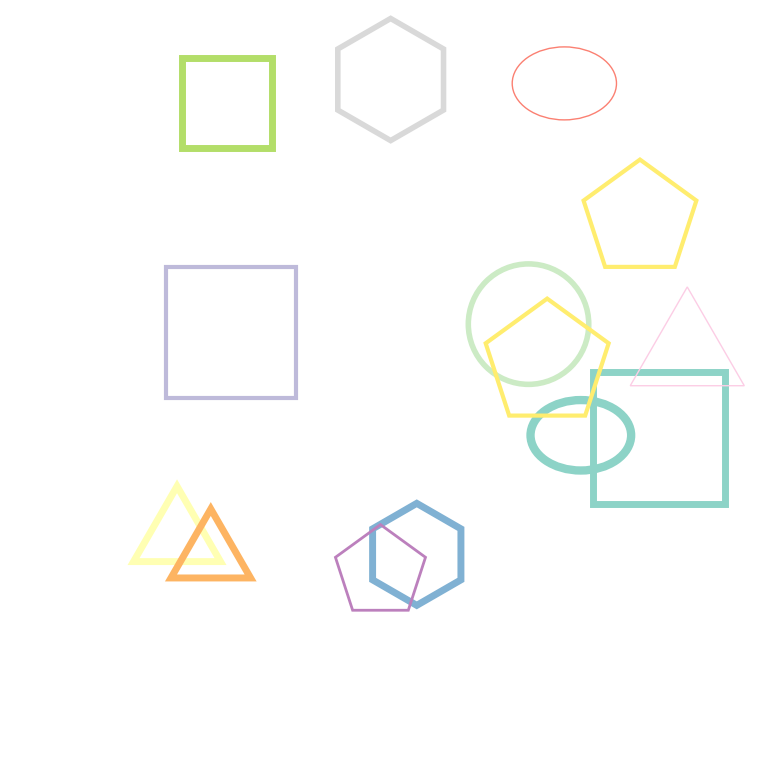[{"shape": "oval", "thickness": 3, "radius": 0.33, "center": [0.754, 0.435]}, {"shape": "square", "thickness": 2.5, "radius": 0.43, "center": [0.856, 0.431]}, {"shape": "triangle", "thickness": 2.5, "radius": 0.33, "center": [0.23, 0.303]}, {"shape": "square", "thickness": 1.5, "radius": 0.42, "center": [0.3, 0.568]}, {"shape": "oval", "thickness": 0.5, "radius": 0.34, "center": [0.733, 0.892]}, {"shape": "hexagon", "thickness": 2.5, "radius": 0.33, "center": [0.541, 0.28]}, {"shape": "triangle", "thickness": 2.5, "radius": 0.3, "center": [0.274, 0.279]}, {"shape": "square", "thickness": 2.5, "radius": 0.29, "center": [0.294, 0.866]}, {"shape": "triangle", "thickness": 0.5, "radius": 0.43, "center": [0.893, 0.542]}, {"shape": "hexagon", "thickness": 2, "radius": 0.4, "center": [0.507, 0.897]}, {"shape": "pentagon", "thickness": 1, "radius": 0.31, "center": [0.494, 0.257]}, {"shape": "circle", "thickness": 2, "radius": 0.39, "center": [0.686, 0.579]}, {"shape": "pentagon", "thickness": 1.5, "radius": 0.39, "center": [0.831, 0.716]}, {"shape": "pentagon", "thickness": 1.5, "radius": 0.42, "center": [0.711, 0.528]}]